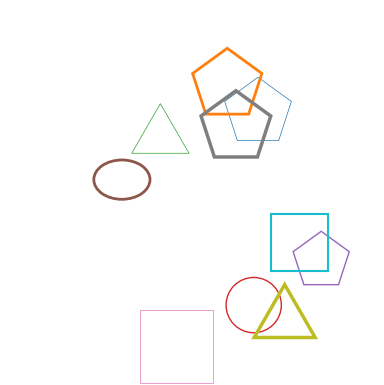[{"shape": "pentagon", "thickness": 0.5, "radius": 0.46, "center": [0.67, 0.708]}, {"shape": "pentagon", "thickness": 2, "radius": 0.47, "center": [0.59, 0.78]}, {"shape": "triangle", "thickness": 0.5, "radius": 0.43, "center": [0.417, 0.645]}, {"shape": "circle", "thickness": 1, "radius": 0.36, "center": [0.659, 0.208]}, {"shape": "pentagon", "thickness": 1, "radius": 0.38, "center": [0.834, 0.323]}, {"shape": "oval", "thickness": 2, "radius": 0.36, "center": [0.317, 0.533]}, {"shape": "square", "thickness": 0.5, "radius": 0.47, "center": [0.458, 0.1]}, {"shape": "pentagon", "thickness": 2.5, "radius": 0.48, "center": [0.613, 0.669]}, {"shape": "triangle", "thickness": 2.5, "radius": 0.46, "center": [0.739, 0.169]}, {"shape": "square", "thickness": 1.5, "radius": 0.37, "center": [0.778, 0.371]}]